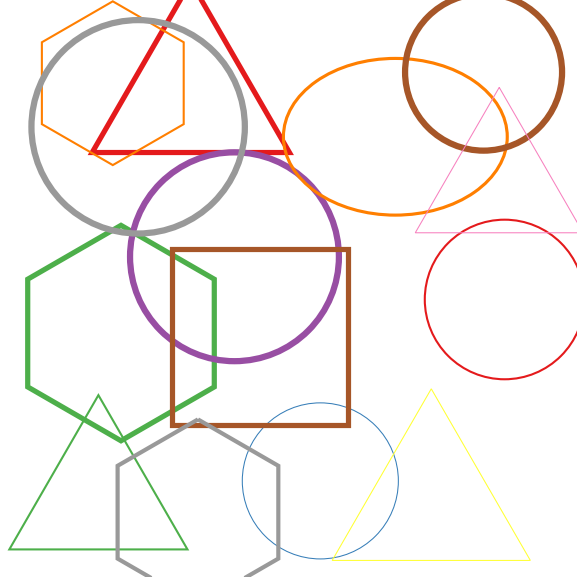[{"shape": "triangle", "thickness": 2.5, "radius": 0.99, "center": [0.33, 0.834]}, {"shape": "circle", "thickness": 1, "radius": 0.69, "center": [0.874, 0.481]}, {"shape": "circle", "thickness": 0.5, "radius": 0.68, "center": [0.555, 0.166]}, {"shape": "hexagon", "thickness": 2.5, "radius": 0.93, "center": [0.21, 0.422]}, {"shape": "triangle", "thickness": 1, "radius": 0.89, "center": [0.17, 0.137]}, {"shape": "circle", "thickness": 3, "radius": 0.9, "center": [0.406, 0.555]}, {"shape": "oval", "thickness": 1.5, "radius": 0.97, "center": [0.685, 0.762]}, {"shape": "hexagon", "thickness": 1, "radius": 0.71, "center": [0.195, 0.855]}, {"shape": "triangle", "thickness": 0.5, "radius": 0.99, "center": [0.747, 0.128]}, {"shape": "square", "thickness": 2.5, "radius": 0.76, "center": [0.45, 0.416]}, {"shape": "circle", "thickness": 3, "radius": 0.68, "center": [0.837, 0.874]}, {"shape": "triangle", "thickness": 0.5, "radius": 0.84, "center": [0.864, 0.68]}, {"shape": "circle", "thickness": 3, "radius": 0.92, "center": [0.239, 0.78]}, {"shape": "hexagon", "thickness": 2, "radius": 0.8, "center": [0.343, 0.112]}]